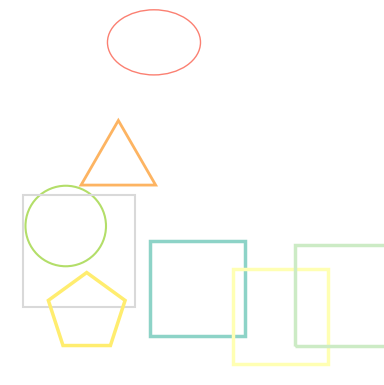[{"shape": "square", "thickness": 2.5, "radius": 0.62, "center": [0.514, 0.251]}, {"shape": "square", "thickness": 2.5, "radius": 0.62, "center": [0.729, 0.178]}, {"shape": "oval", "thickness": 1, "radius": 0.6, "center": [0.4, 0.89]}, {"shape": "triangle", "thickness": 2, "radius": 0.56, "center": [0.307, 0.575]}, {"shape": "circle", "thickness": 1.5, "radius": 0.52, "center": [0.171, 0.413]}, {"shape": "square", "thickness": 1.5, "radius": 0.73, "center": [0.205, 0.347]}, {"shape": "square", "thickness": 2.5, "radius": 0.66, "center": [0.898, 0.233]}, {"shape": "pentagon", "thickness": 2.5, "radius": 0.52, "center": [0.225, 0.187]}]